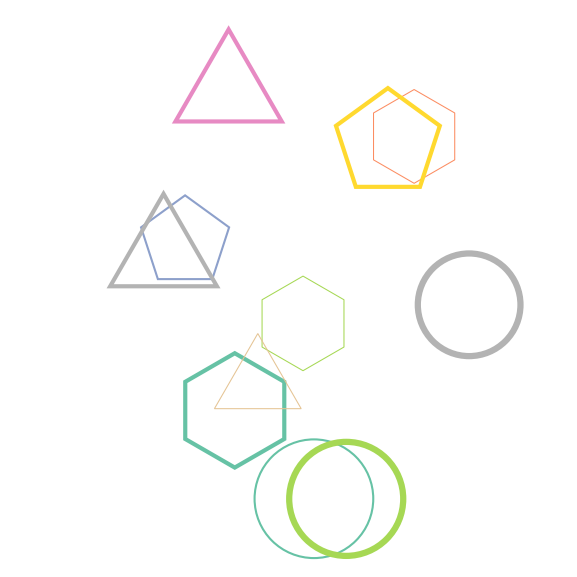[{"shape": "circle", "thickness": 1, "radius": 0.51, "center": [0.544, 0.136]}, {"shape": "hexagon", "thickness": 2, "radius": 0.5, "center": [0.407, 0.288]}, {"shape": "hexagon", "thickness": 0.5, "radius": 0.41, "center": [0.717, 0.763]}, {"shape": "pentagon", "thickness": 1, "radius": 0.4, "center": [0.32, 0.581]}, {"shape": "triangle", "thickness": 2, "radius": 0.53, "center": [0.396, 0.842]}, {"shape": "circle", "thickness": 3, "radius": 0.49, "center": [0.6, 0.135]}, {"shape": "hexagon", "thickness": 0.5, "radius": 0.41, "center": [0.525, 0.439]}, {"shape": "pentagon", "thickness": 2, "radius": 0.47, "center": [0.672, 0.752]}, {"shape": "triangle", "thickness": 0.5, "radius": 0.43, "center": [0.446, 0.335]}, {"shape": "circle", "thickness": 3, "radius": 0.44, "center": [0.812, 0.471]}, {"shape": "triangle", "thickness": 2, "radius": 0.53, "center": [0.283, 0.557]}]